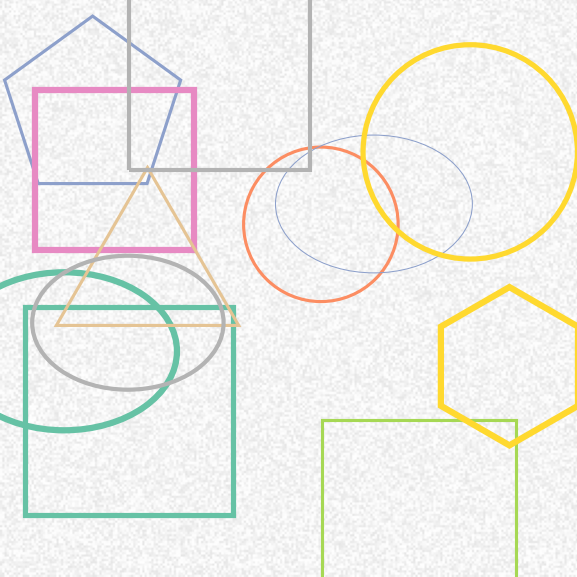[{"shape": "oval", "thickness": 3, "radius": 0.98, "center": [0.111, 0.391]}, {"shape": "square", "thickness": 2.5, "radius": 0.9, "center": [0.223, 0.288]}, {"shape": "circle", "thickness": 1.5, "radius": 0.67, "center": [0.556, 0.611]}, {"shape": "pentagon", "thickness": 1.5, "radius": 0.8, "center": [0.16, 0.811]}, {"shape": "oval", "thickness": 0.5, "radius": 0.85, "center": [0.648, 0.646]}, {"shape": "square", "thickness": 3, "radius": 0.69, "center": [0.198, 0.705]}, {"shape": "square", "thickness": 1.5, "radius": 0.84, "center": [0.725, 0.105]}, {"shape": "hexagon", "thickness": 3, "radius": 0.69, "center": [0.882, 0.365]}, {"shape": "circle", "thickness": 2.5, "radius": 0.93, "center": [0.814, 0.736]}, {"shape": "triangle", "thickness": 1.5, "radius": 0.91, "center": [0.255, 0.527]}, {"shape": "square", "thickness": 2, "radius": 0.79, "center": [0.38, 0.862]}, {"shape": "oval", "thickness": 2, "radius": 0.83, "center": [0.221, 0.44]}]